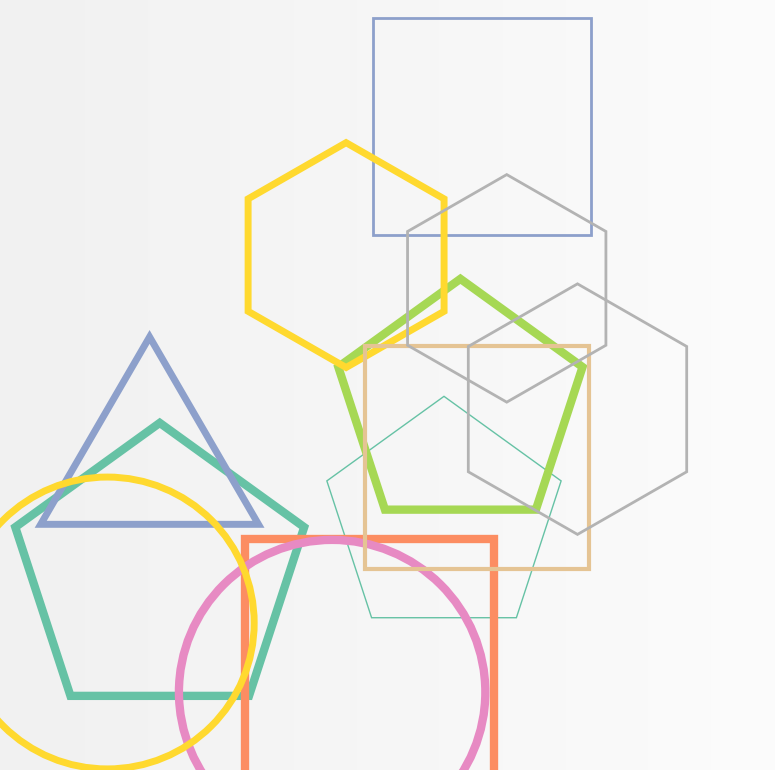[{"shape": "pentagon", "thickness": 3, "radius": 0.98, "center": [0.206, 0.255]}, {"shape": "pentagon", "thickness": 0.5, "radius": 0.79, "center": [0.573, 0.326]}, {"shape": "square", "thickness": 3, "radius": 0.8, "center": [0.477, 0.139]}, {"shape": "triangle", "thickness": 2.5, "radius": 0.81, "center": [0.193, 0.4]}, {"shape": "square", "thickness": 1, "radius": 0.7, "center": [0.622, 0.835]}, {"shape": "circle", "thickness": 3, "radius": 0.99, "center": [0.429, 0.101]}, {"shape": "pentagon", "thickness": 3, "radius": 0.83, "center": [0.594, 0.472]}, {"shape": "circle", "thickness": 2.5, "radius": 0.95, "center": [0.138, 0.191]}, {"shape": "hexagon", "thickness": 2.5, "radius": 0.73, "center": [0.447, 0.669]}, {"shape": "square", "thickness": 1.5, "radius": 0.72, "center": [0.616, 0.406]}, {"shape": "hexagon", "thickness": 1, "radius": 0.74, "center": [0.654, 0.626]}, {"shape": "hexagon", "thickness": 1, "radius": 0.81, "center": [0.745, 0.469]}]